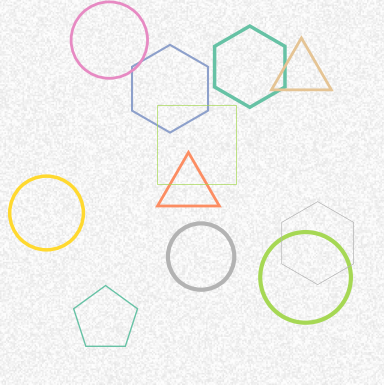[{"shape": "pentagon", "thickness": 1, "radius": 0.44, "center": [0.274, 0.171]}, {"shape": "hexagon", "thickness": 2.5, "radius": 0.53, "center": [0.649, 0.827]}, {"shape": "triangle", "thickness": 2, "radius": 0.46, "center": [0.489, 0.511]}, {"shape": "hexagon", "thickness": 1.5, "radius": 0.57, "center": [0.442, 0.77]}, {"shape": "circle", "thickness": 2, "radius": 0.5, "center": [0.284, 0.896]}, {"shape": "square", "thickness": 0.5, "radius": 0.51, "center": [0.511, 0.625]}, {"shape": "circle", "thickness": 3, "radius": 0.59, "center": [0.794, 0.28]}, {"shape": "circle", "thickness": 2.5, "radius": 0.48, "center": [0.121, 0.447]}, {"shape": "triangle", "thickness": 2, "radius": 0.45, "center": [0.783, 0.812]}, {"shape": "circle", "thickness": 3, "radius": 0.43, "center": [0.522, 0.334]}, {"shape": "hexagon", "thickness": 0.5, "radius": 0.54, "center": [0.825, 0.369]}]